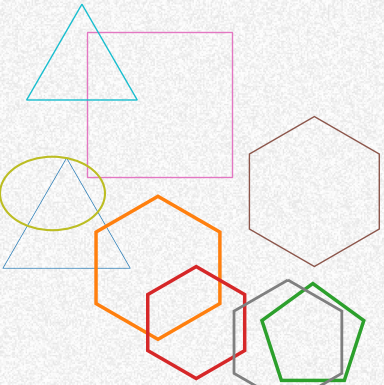[{"shape": "triangle", "thickness": 0.5, "radius": 0.95, "center": [0.173, 0.399]}, {"shape": "hexagon", "thickness": 2.5, "radius": 0.93, "center": [0.41, 0.304]}, {"shape": "pentagon", "thickness": 2.5, "radius": 0.7, "center": [0.813, 0.124]}, {"shape": "hexagon", "thickness": 2.5, "radius": 0.73, "center": [0.51, 0.162]}, {"shape": "hexagon", "thickness": 1, "radius": 0.97, "center": [0.816, 0.503]}, {"shape": "square", "thickness": 1, "radius": 0.94, "center": [0.415, 0.729]}, {"shape": "hexagon", "thickness": 2, "radius": 0.81, "center": [0.748, 0.111]}, {"shape": "oval", "thickness": 1.5, "radius": 0.68, "center": [0.136, 0.498]}, {"shape": "triangle", "thickness": 1, "radius": 0.83, "center": [0.213, 0.823]}]